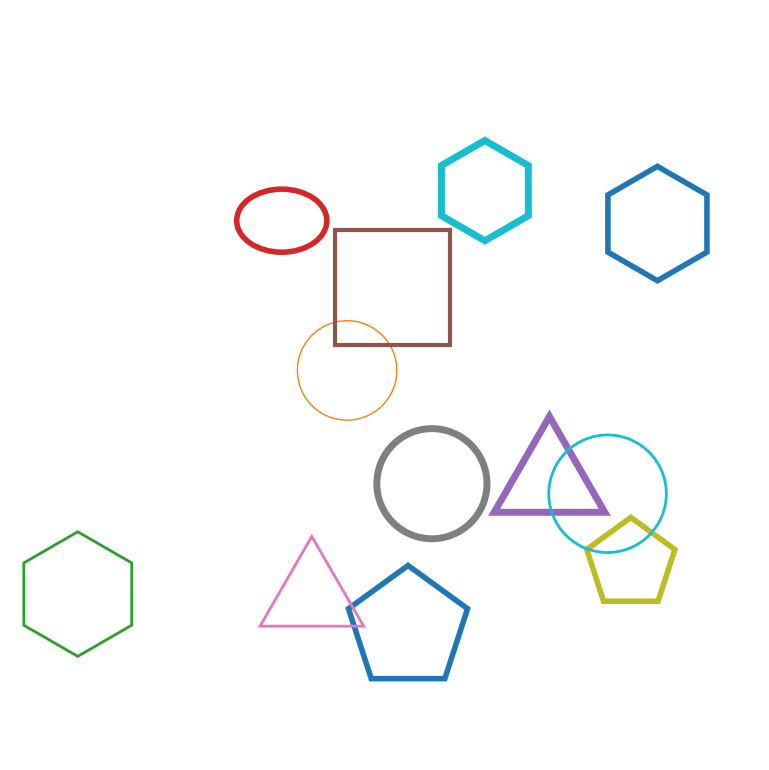[{"shape": "hexagon", "thickness": 2, "radius": 0.37, "center": [0.854, 0.71]}, {"shape": "pentagon", "thickness": 2, "radius": 0.41, "center": [0.53, 0.184]}, {"shape": "circle", "thickness": 0.5, "radius": 0.32, "center": [0.451, 0.519]}, {"shape": "hexagon", "thickness": 1, "radius": 0.4, "center": [0.101, 0.228]}, {"shape": "oval", "thickness": 2, "radius": 0.29, "center": [0.366, 0.713]}, {"shape": "triangle", "thickness": 2.5, "radius": 0.41, "center": [0.714, 0.376]}, {"shape": "square", "thickness": 1.5, "radius": 0.37, "center": [0.509, 0.627]}, {"shape": "triangle", "thickness": 1, "radius": 0.39, "center": [0.405, 0.226]}, {"shape": "circle", "thickness": 2.5, "radius": 0.36, "center": [0.561, 0.372]}, {"shape": "pentagon", "thickness": 2, "radius": 0.3, "center": [0.819, 0.268]}, {"shape": "hexagon", "thickness": 2.5, "radius": 0.33, "center": [0.63, 0.752]}, {"shape": "circle", "thickness": 1, "radius": 0.38, "center": [0.789, 0.359]}]